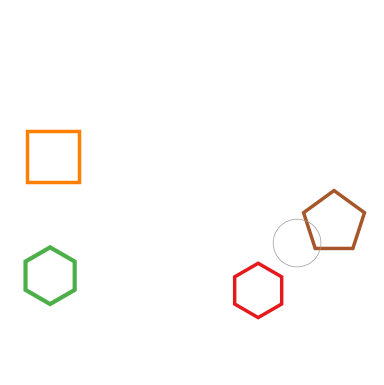[{"shape": "hexagon", "thickness": 2.5, "radius": 0.35, "center": [0.671, 0.246]}, {"shape": "hexagon", "thickness": 3, "radius": 0.37, "center": [0.13, 0.284]}, {"shape": "square", "thickness": 2.5, "radius": 0.33, "center": [0.137, 0.594]}, {"shape": "pentagon", "thickness": 2.5, "radius": 0.42, "center": [0.868, 0.422]}, {"shape": "circle", "thickness": 0.5, "radius": 0.31, "center": [0.772, 0.369]}]